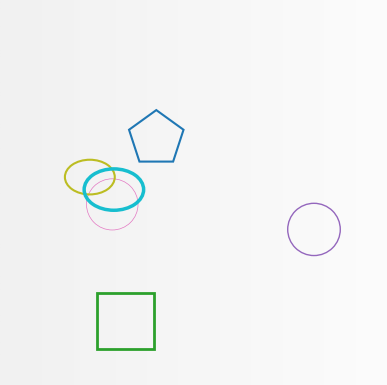[{"shape": "pentagon", "thickness": 1.5, "radius": 0.37, "center": [0.403, 0.64]}, {"shape": "square", "thickness": 2, "radius": 0.37, "center": [0.323, 0.167]}, {"shape": "circle", "thickness": 1, "radius": 0.34, "center": [0.81, 0.404]}, {"shape": "circle", "thickness": 0.5, "radius": 0.33, "center": [0.29, 0.469]}, {"shape": "oval", "thickness": 1.5, "radius": 0.32, "center": [0.232, 0.54]}, {"shape": "oval", "thickness": 2.5, "radius": 0.38, "center": [0.294, 0.508]}]